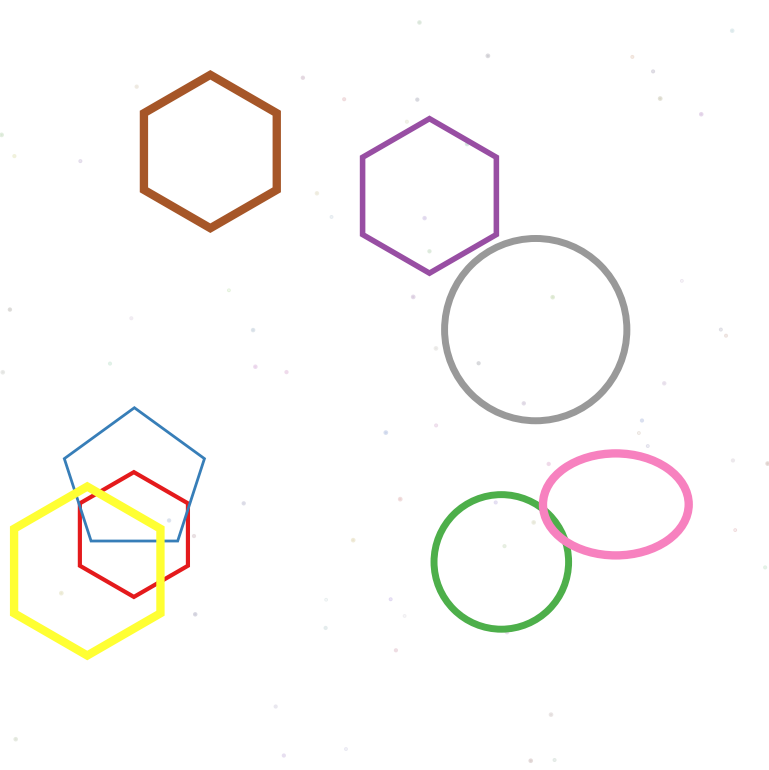[{"shape": "hexagon", "thickness": 1.5, "radius": 0.41, "center": [0.174, 0.306]}, {"shape": "pentagon", "thickness": 1, "radius": 0.48, "center": [0.175, 0.375]}, {"shape": "circle", "thickness": 2.5, "radius": 0.44, "center": [0.651, 0.27]}, {"shape": "hexagon", "thickness": 2, "radius": 0.5, "center": [0.558, 0.746]}, {"shape": "hexagon", "thickness": 3, "radius": 0.55, "center": [0.113, 0.258]}, {"shape": "hexagon", "thickness": 3, "radius": 0.5, "center": [0.273, 0.803]}, {"shape": "oval", "thickness": 3, "radius": 0.47, "center": [0.8, 0.345]}, {"shape": "circle", "thickness": 2.5, "radius": 0.59, "center": [0.696, 0.572]}]